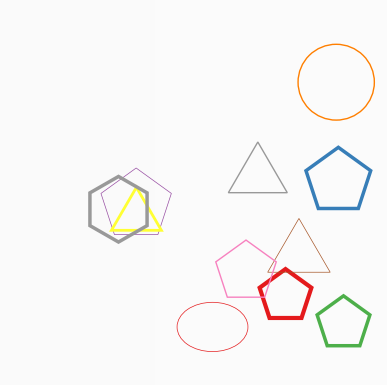[{"shape": "pentagon", "thickness": 3, "radius": 0.35, "center": [0.737, 0.231]}, {"shape": "oval", "thickness": 0.5, "radius": 0.46, "center": [0.548, 0.151]}, {"shape": "pentagon", "thickness": 2.5, "radius": 0.44, "center": [0.873, 0.529]}, {"shape": "pentagon", "thickness": 2.5, "radius": 0.36, "center": [0.887, 0.16]}, {"shape": "pentagon", "thickness": 0.5, "radius": 0.48, "center": [0.351, 0.468]}, {"shape": "circle", "thickness": 1, "radius": 0.49, "center": [0.868, 0.787]}, {"shape": "triangle", "thickness": 2, "radius": 0.37, "center": [0.352, 0.439]}, {"shape": "triangle", "thickness": 0.5, "radius": 0.47, "center": [0.771, 0.339]}, {"shape": "pentagon", "thickness": 1, "radius": 0.41, "center": [0.635, 0.294]}, {"shape": "hexagon", "thickness": 2.5, "radius": 0.43, "center": [0.306, 0.456]}, {"shape": "triangle", "thickness": 1, "radius": 0.44, "center": [0.665, 0.543]}]